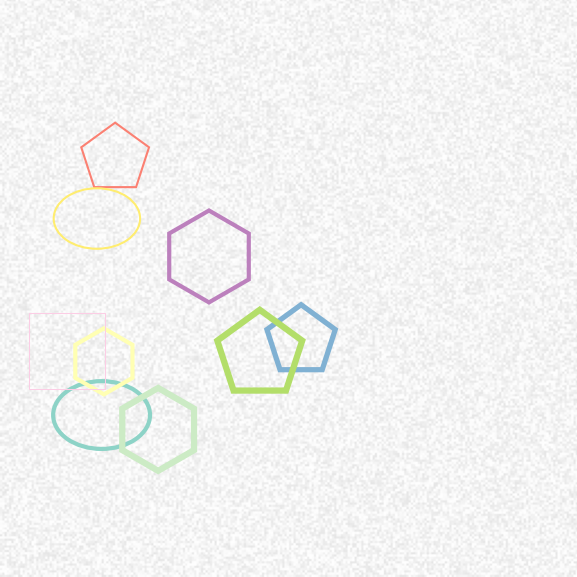[{"shape": "oval", "thickness": 2, "radius": 0.42, "center": [0.176, 0.28]}, {"shape": "hexagon", "thickness": 2, "radius": 0.29, "center": [0.18, 0.373]}, {"shape": "pentagon", "thickness": 1, "radius": 0.31, "center": [0.199, 0.725]}, {"shape": "pentagon", "thickness": 2.5, "radius": 0.31, "center": [0.521, 0.409]}, {"shape": "pentagon", "thickness": 3, "radius": 0.39, "center": [0.45, 0.385]}, {"shape": "square", "thickness": 0.5, "radius": 0.33, "center": [0.116, 0.392]}, {"shape": "hexagon", "thickness": 2, "radius": 0.4, "center": [0.362, 0.555]}, {"shape": "hexagon", "thickness": 3, "radius": 0.36, "center": [0.274, 0.256]}, {"shape": "oval", "thickness": 1, "radius": 0.37, "center": [0.168, 0.621]}]